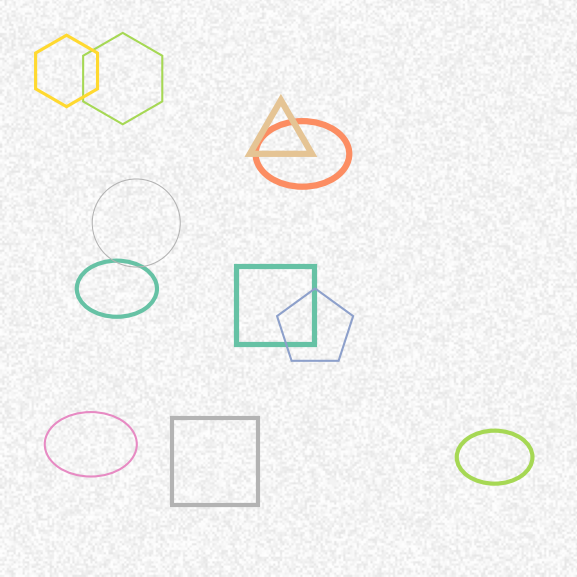[{"shape": "square", "thickness": 2.5, "radius": 0.34, "center": [0.477, 0.471]}, {"shape": "oval", "thickness": 2, "radius": 0.35, "center": [0.202, 0.499]}, {"shape": "oval", "thickness": 3, "radius": 0.41, "center": [0.524, 0.733]}, {"shape": "pentagon", "thickness": 1, "radius": 0.35, "center": [0.546, 0.43]}, {"shape": "oval", "thickness": 1, "radius": 0.4, "center": [0.157, 0.23]}, {"shape": "oval", "thickness": 2, "radius": 0.33, "center": [0.856, 0.208]}, {"shape": "hexagon", "thickness": 1, "radius": 0.4, "center": [0.212, 0.863]}, {"shape": "hexagon", "thickness": 1.5, "radius": 0.31, "center": [0.115, 0.876]}, {"shape": "triangle", "thickness": 3, "radius": 0.31, "center": [0.486, 0.764]}, {"shape": "circle", "thickness": 0.5, "radius": 0.38, "center": [0.236, 0.613]}, {"shape": "square", "thickness": 2, "radius": 0.37, "center": [0.372, 0.2]}]